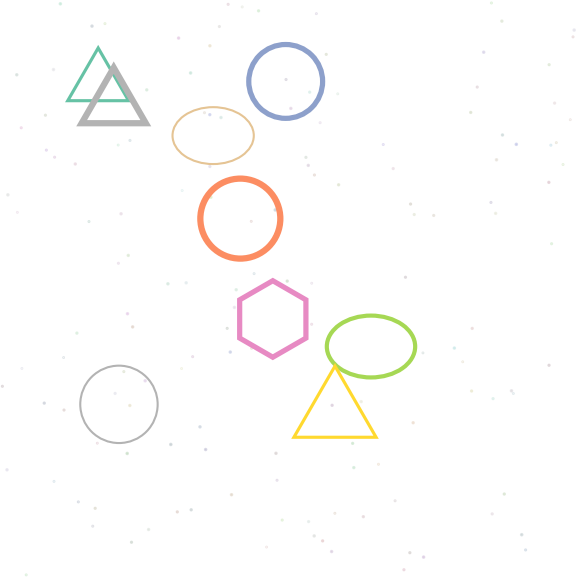[{"shape": "triangle", "thickness": 1.5, "radius": 0.3, "center": [0.17, 0.855]}, {"shape": "circle", "thickness": 3, "radius": 0.35, "center": [0.416, 0.621]}, {"shape": "circle", "thickness": 2.5, "radius": 0.32, "center": [0.495, 0.858]}, {"shape": "hexagon", "thickness": 2.5, "radius": 0.33, "center": [0.472, 0.447]}, {"shape": "oval", "thickness": 2, "radius": 0.38, "center": [0.642, 0.399]}, {"shape": "triangle", "thickness": 1.5, "radius": 0.41, "center": [0.58, 0.283]}, {"shape": "oval", "thickness": 1, "radius": 0.35, "center": [0.369, 0.764]}, {"shape": "circle", "thickness": 1, "radius": 0.34, "center": [0.206, 0.299]}, {"shape": "triangle", "thickness": 3, "radius": 0.32, "center": [0.197, 0.818]}]